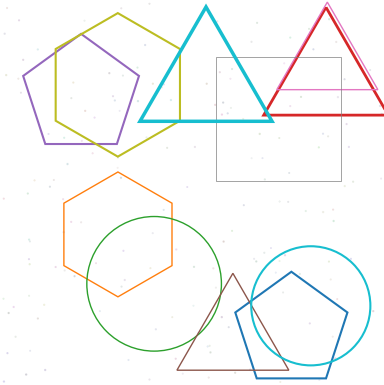[{"shape": "pentagon", "thickness": 1.5, "radius": 0.77, "center": [0.757, 0.141]}, {"shape": "hexagon", "thickness": 1, "radius": 0.81, "center": [0.306, 0.391]}, {"shape": "circle", "thickness": 1, "radius": 0.87, "center": [0.4, 0.263]}, {"shape": "triangle", "thickness": 2, "radius": 0.93, "center": [0.847, 0.794]}, {"shape": "pentagon", "thickness": 1.5, "radius": 0.79, "center": [0.211, 0.754]}, {"shape": "triangle", "thickness": 1, "radius": 0.84, "center": [0.605, 0.122]}, {"shape": "triangle", "thickness": 1, "radius": 0.76, "center": [0.85, 0.843]}, {"shape": "square", "thickness": 0.5, "radius": 0.81, "center": [0.724, 0.691]}, {"shape": "hexagon", "thickness": 1.5, "radius": 0.93, "center": [0.306, 0.78]}, {"shape": "triangle", "thickness": 2.5, "radius": 0.99, "center": [0.535, 0.784]}, {"shape": "circle", "thickness": 1.5, "radius": 0.77, "center": [0.807, 0.206]}]